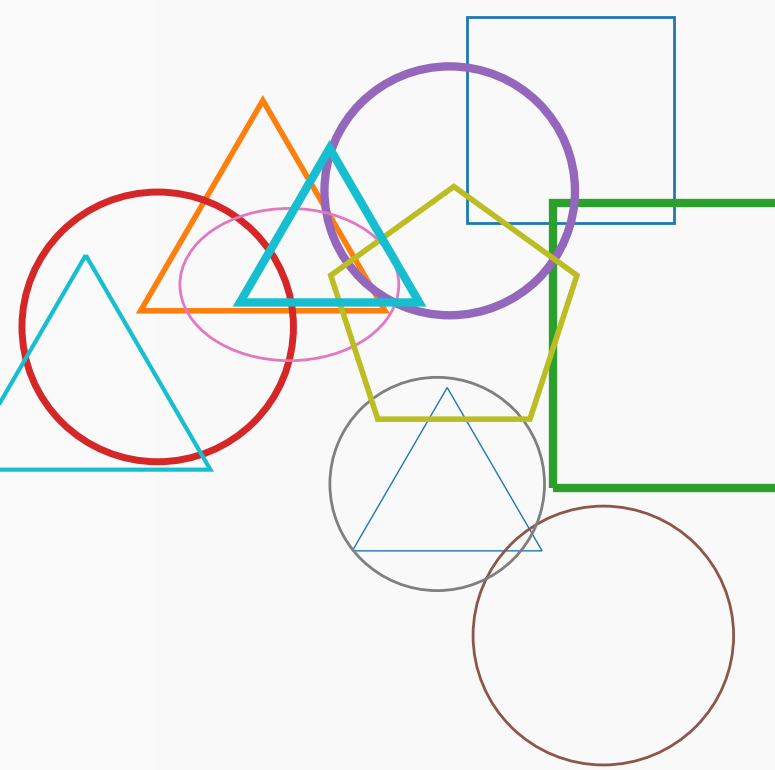[{"shape": "square", "thickness": 1, "radius": 0.67, "center": [0.736, 0.844]}, {"shape": "triangle", "thickness": 0.5, "radius": 0.71, "center": [0.577, 0.355]}, {"shape": "triangle", "thickness": 2, "radius": 0.91, "center": [0.339, 0.687]}, {"shape": "square", "thickness": 3, "radius": 0.93, "center": [0.899, 0.551]}, {"shape": "circle", "thickness": 2.5, "radius": 0.88, "center": [0.203, 0.575]}, {"shape": "circle", "thickness": 3, "radius": 0.81, "center": [0.58, 0.752]}, {"shape": "circle", "thickness": 1, "radius": 0.84, "center": [0.778, 0.175]}, {"shape": "oval", "thickness": 1, "radius": 0.71, "center": [0.373, 0.63]}, {"shape": "circle", "thickness": 1, "radius": 0.69, "center": [0.564, 0.371]}, {"shape": "pentagon", "thickness": 2, "radius": 0.83, "center": [0.586, 0.591]}, {"shape": "triangle", "thickness": 1.5, "radius": 0.93, "center": [0.111, 0.483]}, {"shape": "triangle", "thickness": 3, "radius": 0.67, "center": [0.425, 0.674]}]